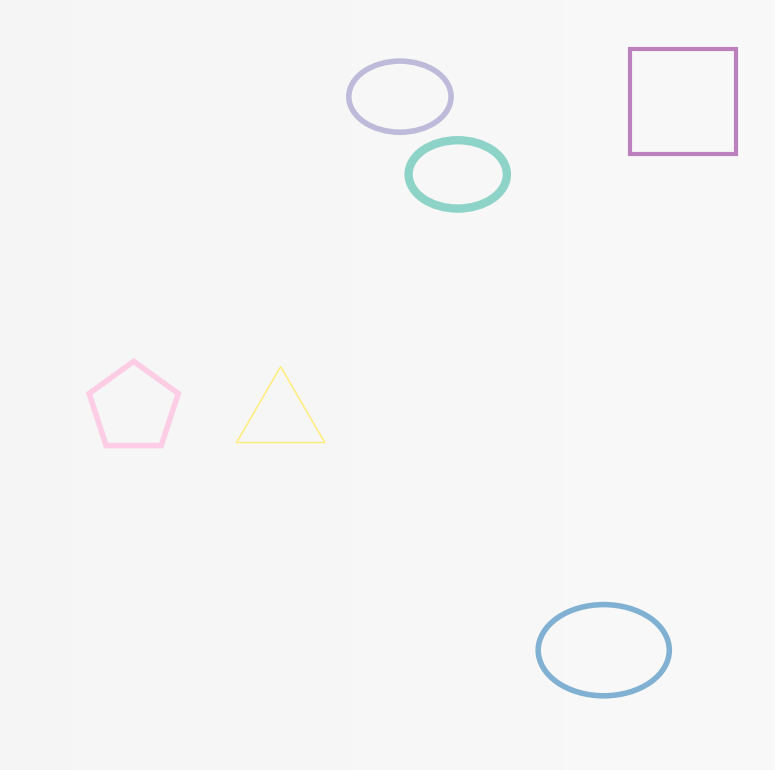[{"shape": "oval", "thickness": 3, "radius": 0.32, "center": [0.591, 0.774]}, {"shape": "oval", "thickness": 2, "radius": 0.33, "center": [0.516, 0.874]}, {"shape": "oval", "thickness": 2, "radius": 0.42, "center": [0.779, 0.156]}, {"shape": "pentagon", "thickness": 2, "radius": 0.3, "center": [0.173, 0.47]}, {"shape": "square", "thickness": 1.5, "radius": 0.34, "center": [0.882, 0.869]}, {"shape": "triangle", "thickness": 0.5, "radius": 0.33, "center": [0.362, 0.458]}]